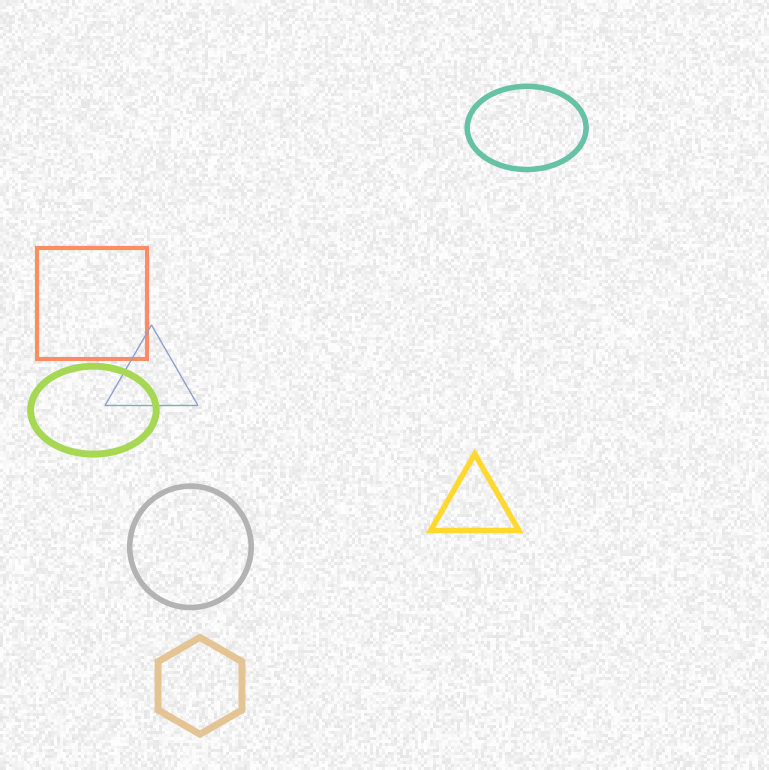[{"shape": "oval", "thickness": 2, "radius": 0.39, "center": [0.684, 0.834]}, {"shape": "square", "thickness": 1.5, "radius": 0.36, "center": [0.12, 0.606]}, {"shape": "triangle", "thickness": 0.5, "radius": 0.35, "center": [0.197, 0.508]}, {"shape": "oval", "thickness": 2.5, "radius": 0.41, "center": [0.121, 0.467]}, {"shape": "triangle", "thickness": 2, "radius": 0.33, "center": [0.617, 0.344]}, {"shape": "hexagon", "thickness": 2.5, "radius": 0.31, "center": [0.26, 0.109]}, {"shape": "circle", "thickness": 2, "radius": 0.39, "center": [0.247, 0.29]}]